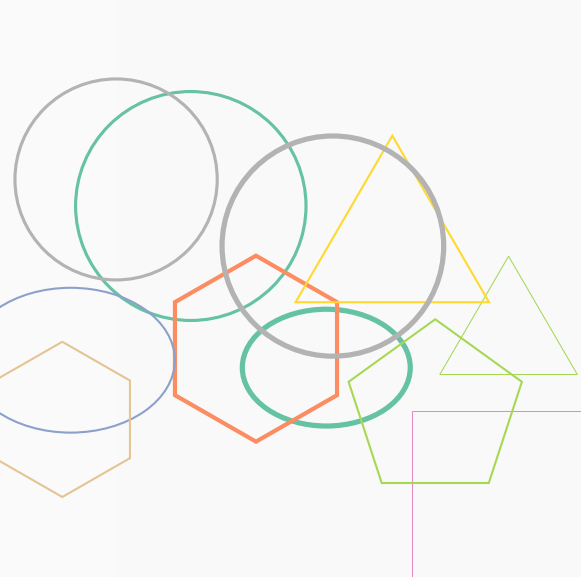[{"shape": "oval", "thickness": 2.5, "radius": 0.72, "center": [0.561, 0.363]}, {"shape": "circle", "thickness": 1.5, "radius": 0.99, "center": [0.328, 0.642]}, {"shape": "hexagon", "thickness": 2, "radius": 0.81, "center": [0.44, 0.395]}, {"shape": "oval", "thickness": 1, "radius": 0.9, "center": [0.122, 0.375]}, {"shape": "square", "thickness": 0.5, "radius": 0.84, "center": [0.876, 0.12]}, {"shape": "triangle", "thickness": 0.5, "radius": 0.68, "center": [0.875, 0.419]}, {"shape": "pentagon", "thickness": 1, "radius": 0.78, "center": [0.749, 0.29]}, {"shape": "triangle", "thickness": 1, "radius": 0.96, "center": [0.675, 0.572]}, {"shape": "hexagon", "thickness": 1, "radius": 0.67, "center": [0.107, 0.273]}, {"shape": "circle", "thickness": 2.5, "radius": 0.95, "center": [0.573, 0.573]}, {"shape": "circle", "thickness": 1.5, "radius": 0.87, "center": [0.2, 0.688]}]